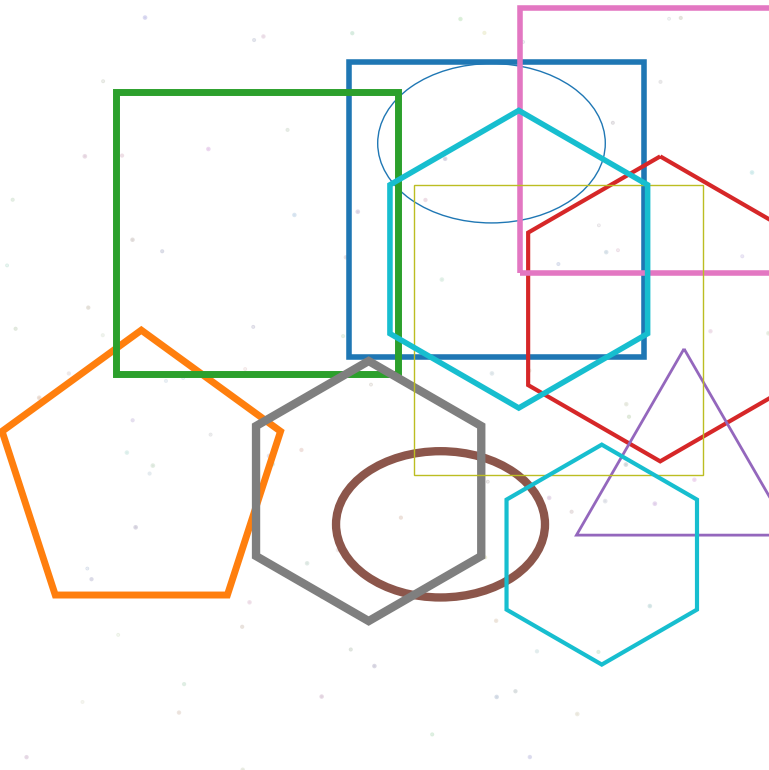[{"shape": "oval", "thickness": 0.5, "radius": 0.74, "center": [0.638, 0.814]}, {"shape": "square", "thickness": 2, "radius": 0.96, "center": [0.645, 0.728]}, {"shape": "pentagon", "thickness": 2.5, "radius": 0.95, "center": [0.184, 0.381]}, {"shape": "square", "thickness": 2.5, "radius": 0.92, "center": [0.334, 0.697]}, {"shape": "hexagon", "thickness": 1.5, "radius": 0.99, "center": [0.857, 0.599]}, {"shape": "triangle", "thickness": 1, "radius": 0.81, "center": [0.888, 0.386]}, {"shape": "oval", "thickness": 3, "radius": 0.68, "center": [0.572, 0.319]}, {"shape": "square", "thickness": 2, "radius": 0.86, "center": [0.847, 0.817]}, {"shape": "hexagon", "thickness": 3, "radius": 0.84, "center": [0.479, 0.362]}, {"shape": "square", "thickness": 0.5, "radius": 0.94, "center": [0.725, 0.571]}, {"shape": "hexagon", "thickness": 1.5, "radius": 0.71, "center": [0.782, 0.28]}, {"shape": "hexagon", "thickness": 2, "radius": 0.97, "center": [0.674, 0.663]}]